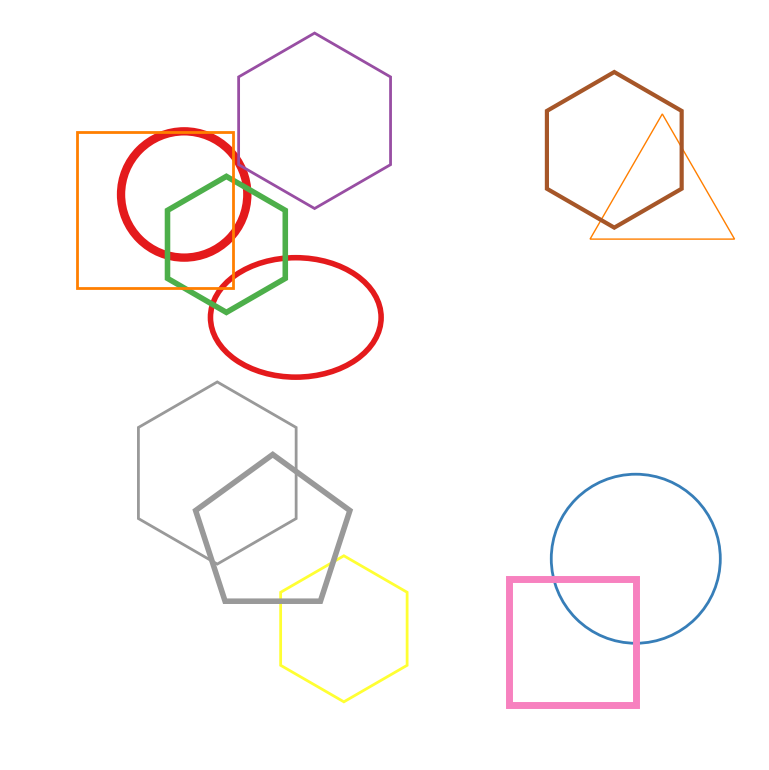[{"shape": "oval", "thickness": 2, "radius": 0.55, "center": [0.384, 0.588]}, {"shape": "circle", "thickness": 3, "radius": 0.41, "center": [0.239, 0.747]}, {"shape": "circle", "thickness": 1, "radius": 0.55, "center": [0.826, 0.274]}, {"shape": "hexagon", "thickness": 2, "radius": 0.44, "center": [0.294, 0.683]}, {"shape": "hexagon", "thickness": 1, "radius": 0.57, "center": [0.409, 0.843]}, {"shape": "square", "thickness": 1, "radius": 0.51, "center": [0.201, 0.727]}, {"shape": "triangle", "thickness": 0.5, "radius": 0.54, "center": [0.86, 0.744]}, {"shape": "hexagon", "thickness": 1, "radius": 0.47, "center": [0.447, 0.183]}, {"shape": "hexagon", "thickness": 1.5, "radius": 0.51, "center": [0.798, 0.805]}, {"shape": "square", "thickness": 2.5, "radius": 0.41, "center": [0.744, 0.166]}, {"shape": "hexagon", "thickness": 1, "radius": 0.59, "center": [0.282, 0.386]}, {"shape": "pentagon", "thickness": 2, "radius": 0.53, "center": [0.354, 0.304]}]